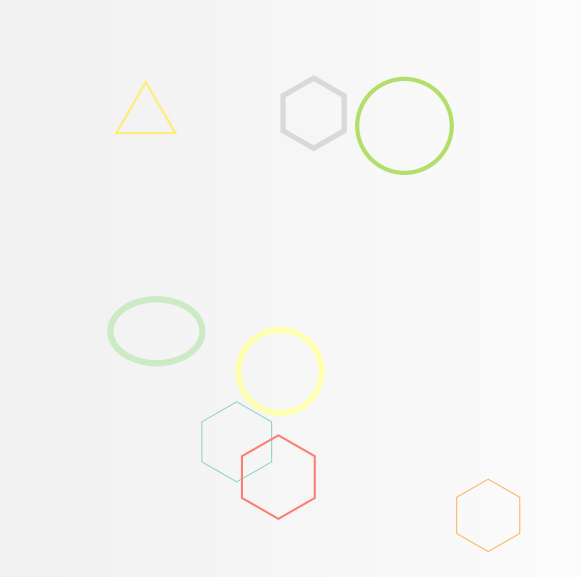[{"shape": "hexagon", "thickness": 0.5, "radius": 0.35, "center": [0.407, 0.234]}, {"shape": "circle", "thickness": 3, "radius": 0.36, "center": [0.482, 0.356]}, {"shape": "hexagon", "thickness": 1, "radius": 0.36, "center": [0.479, 0.173]}, {"shape": "hexagon", "thickness": 0.5, "radius": 0.31, "center": [0.84, 0.107]}, {"shape": "circle", "thickness": 2, "radius": 0.41, "center": [0.696, 0.781]}, {"shape": "hexagon", "thickness": 2.5, "radius": 0.3, "center": [0.54, 0.803]}, {"shape": "oval", "thickness": 3, "radius": 0.4, "center": [0.269, 0.426]}, {"shape": "triangle", "thickness": 1, "radius": 0.29, "center": [0.251, 0.798]}]